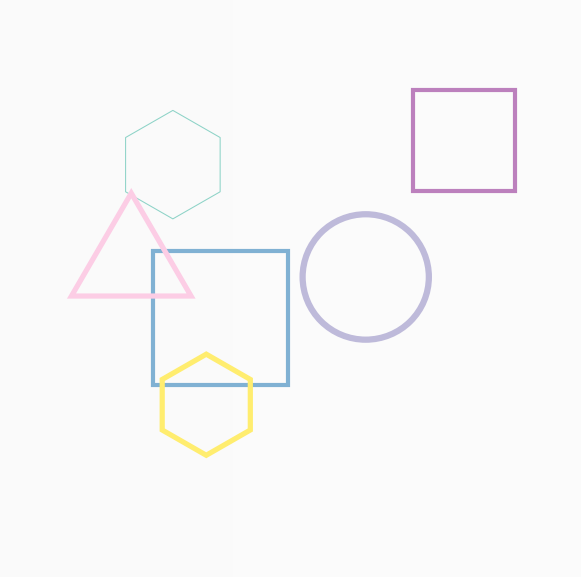[{"shape": "hexagon", "thickness": 0.5, "radius": 0.47, "center": [0.297, 0.714]}, {"shape": "circle", "thickness": 3, "radius": 0.54, "center": [0.629, 0.52]}, {"shape": "square", "thickness": 2, "radius": 0.58, "center": [0.38, 0.448]}, {"shape": "triangle", "thickness": 2.5, "radius": 0.59, "center": [0.226, 0.546]}, {"shape": "square", "thickness": 2, "radius": 0.44, "center": [0.798, 0.756]}, {"shape": "hexagon", "thickness": 2.5, "radius": 0.44, "center": [0.355, 0.298]}]